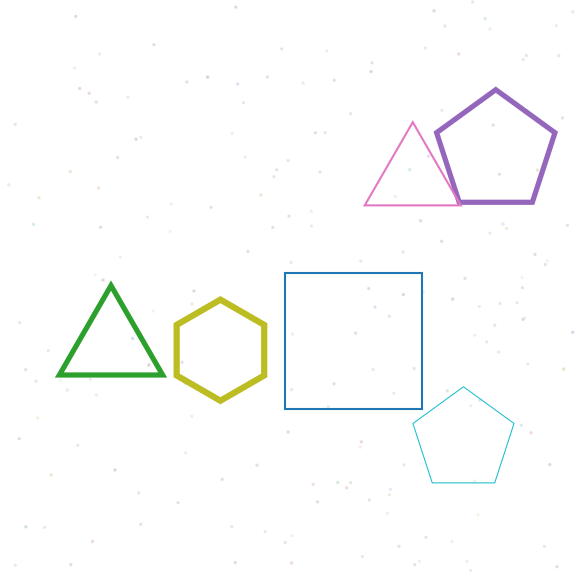[{"shape": "square", "thickness": 1, "radius": 0.59, "center": [0.612, 0.409]}, {"shape": "triangle", "thickness": 2.5, "radius": 0.52, "center": [0.192, 0.401]}, {"shape": "pentagon", "thickness": 2.5, "radius": 0.54, "center": [0.858, 0.736]}, {"shape": "triangle", "thickness": 1, "radius": 0.48, "center": [0.715, 0.692]}, {"shape": "hexagon", "thickness": 3, "radius": 0.44, "center": [0.382, 0.393]}, {"shape": "pentagon", "thickness": 0.5, "radius": 0.46, "center": [0.803, 0.237]}]